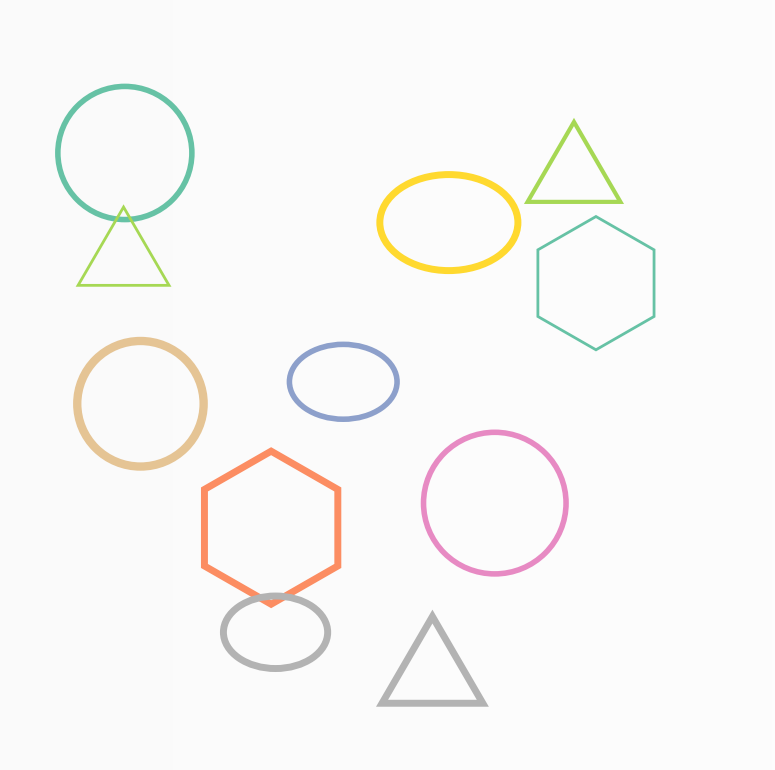[{"shape": "circle", "thickness": 2, "radius": 0.43, "center": [0.161, 0.801]}, {"shape": "hexagon", "thickness": 1, "radius": 0.43, "center": [0.769, 0.632]}, {"shape": "hexagon", "thickness": 2.5, "radius": 0.5, "center": [0.35, 0.315]}, {"shape": "oval", "thickness": 2, "radius": 0.35, "center": [0.443, 0.504]}, {"shape": "circle", "thickness": 2, "radius": 0.46, "center": [0.638, 0.347]}, {"shape": "triangle", "thickness": 1, "radius": 0.34, "center": [0.159, 0.663]}, {"shape": "triangle", "thickness": 1.5, "radius": 0.35, "center": [0.741, 0.772]}, {"shape": "oval", "thickness": 2.5, "radius": 0.45, "center": [0.579, 0.711]}, {"shape": "circle", "thickness": 3, "radius": 0.41, "center": [0.181, 0.476]}, {"shape": "triangle", "thickness": 2.5, "radius": 0.38, "center": [0.558, 0.124]}, {"shape": "oval", "thickness": 2.5, "radius": 0.34, "center": [0.356, 0.179]}]